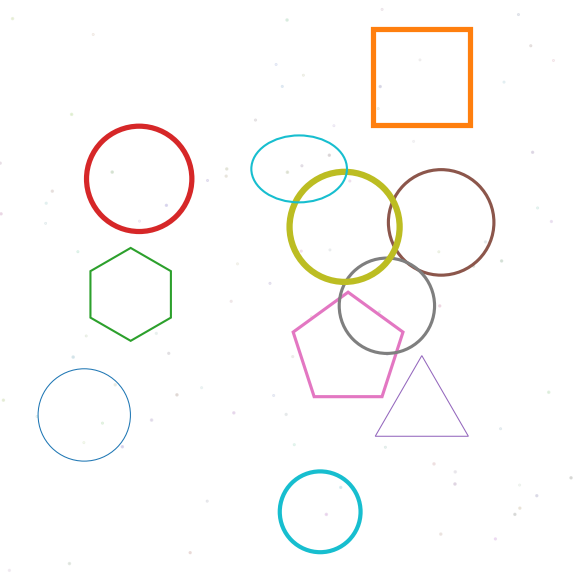[{"shape": "circle", "thickness": 0.5, "radius": 0.4, "center": [0.146, 0.281]}, {"shape": "square", "thickness": 2.5, "radius": 0.42, "center": [0.73, 0.866]}, {"shape": "hexagon", "thickness": 1, "radius": 0.4, "center": [0.226, 0.489]}, {"shape": "circle", "thickness": 2.5, "radius": 0.46, "center": [0.241, 0.689]}, {"shape": "triangle", "thickness": 0.5, "radius": 0.47, "center": [0.73, 0.29]}, {"shape": "circle", "thickness": 1.5, "radius": 0.46, "center": [0.764, 0.614]}, {"shape": "pentagon", "thickness": 1.5, "radius": 0.5, "center": [0.603, 0.393]}, {"shape": "circle", "thickness": 1.5, "radius": 0.41, "center": [0.67, 0.47]}, {"shape": "circle", "thickness": 3, "radius": 0.48, "center": [0.597, 0.606]}, {"shape": "circle", "thickness": 2, "radius": 0.35, "center": [0.554, 0.113]}, {"shape": "oval", "thickness": 1, "radius": 0.41, "center": [0.518, 0.707]}]